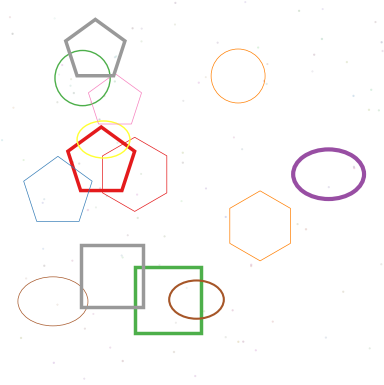[{"shape": "hexagon", "thickness": 0.5, "radius": 0.48, "center": [0.35, 0.547]}, {"shape": "pentagon", "thickness": 2.5, "radius": 0.46, "center": [0.263, 0.579]}, {"shape": "pentagon", "thickness": 0.5, "radius": 0.47, "center": [0.15, 0.5]}, {"shape": "circle", "thickness": 1, "radius": 0.36, "center": [0.214, 0.797]}, {"shape": "square", "thickness": 2.5, "radius": 0.43, "center": [0.436, 0.221]}, {"shape": "oval", "thickness": 3, "radius": 0.46, "center": [0.854, 0.547]}, {"shape": "circle", "thickness": 0.5, "radius": 0.35, "center": [0.618, 0.803]}, {"shape": "hexagon", "thickness": 0.5, "radius": 0.45, "center": [0.676, 0.413]}, {"shape": "oval", "thickness": 1, "radius": 0.34, "center": [0.269, 0.638]}, {"shape": "oval", "thickness": 1.5, "radius": 0.35, "center": [0.51, 0.222]}, {"shape": "oval", "thickness": 0.5, "radius": 0.45, "center": [0.137, 0.217]}, {"shape": "pentagon", "thickness": 0.5, "radius": 0.36, "center": [0.299, 0.737]}, {"shape": "square", "thickness": 2.5, "radius": 0.4, "center": [0.29, 0.284]}, {"shape": "pentagon", "thickness": 2.5, "radius": 0.4, "center": [0.248, 0.869]}]